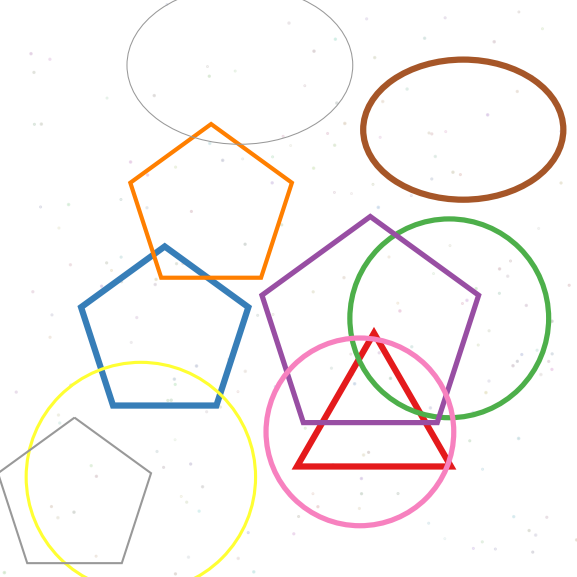[{"shape": "triangle", "thickness": 3, "radius": 0.77, "center": [0.648, 0.268]}, {"shape": "pentagon", "thickness": 3, "radius": 0.76, "center": [0.285, 0.42]}, {"shape": "circle", "thickness": 2.5, "radius": 0.86, "center": [0.778, 0.448]}, {"shape": "pentagon", "thickness": 2.5, "radius": 0.99, "center": [0.641, 0.427]}, {"shape": "pentagon", "thickness": 2, "radius": 0.74, "center": [0.366, 0.637]}, {"shape": "circle", "thickness": 1.5, "radius": 0.99, "center": [0.244, 0.173]}, {"shape": "oval", "thickness": 3, "radius": 0.87, "center": [0.802, 0.775]}, {"shape": "circle", "thickness": 2.5, "radius": 0.81, "center": [0.623, 0.251]}, {"shape": "oval", "thickness": 0.5, "radius": 0.98, "center": [0.415, 0.886]}, {"shape": "pentagon", "thickness": 1, "radius": 0.7, "center": [0.129, 0.137]}]